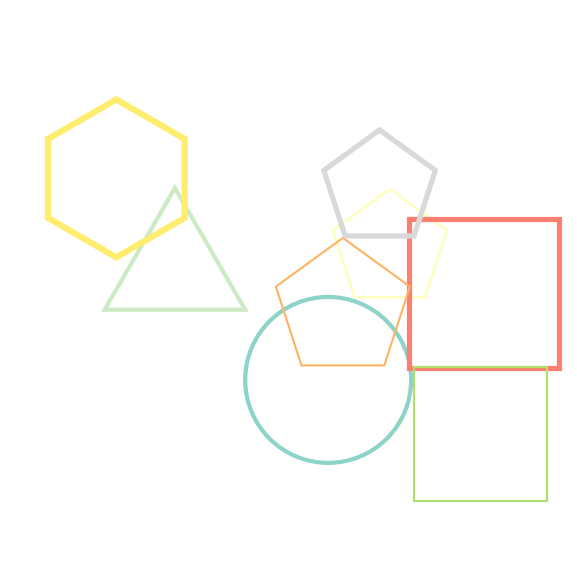[{"shape": "circle", "thickness": 2, "radius": 0.72, "center": [0.568, 0.341]}, {"shape": "pentagon", "thickness": 1, "radius": 0.52, "center": [0.675, 0.568]}, {"shape": "square", "thickness": 2.5, "radius": 0.65, "center": [0.838, 0.491]}, {"shape": "pentagon", "thickness": 1, "radius": 0.61, "center": [0.594, 0.465]}, {"shape": "square", "thickness": 1, "radius": 0.58, "center": [0.832, 0.248]}, {"shape": "pentagon", "thickness": 2.5, "radius": 0.51, "center": [0.657, 0.673]}, {"shape": "triangle", "thickness": 2, "radius": 0.7, "center": [0.303, 0.533]}, {"shape": "hexagon", "thickness": 3, "radius": 0.68, "center": [0.201, 0.69]}]